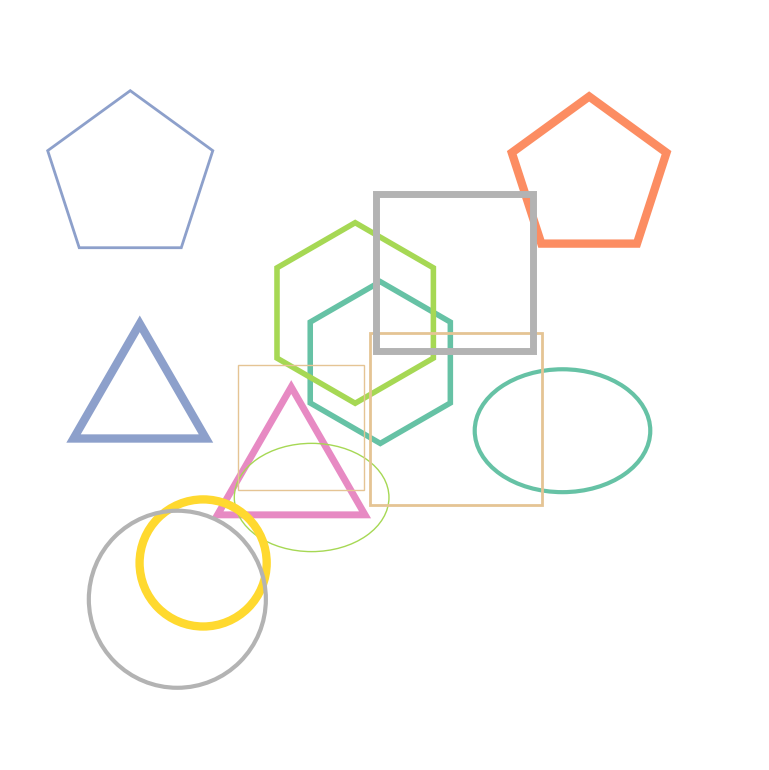[{"shape": "hexagon", "thickness": 2, "radius": 0.53, "center": [0.494, 0.529]}, {"shape": "oval", "thickness": 1.5, "radius": 0.57, "center": [0.731, 0.441]}, {"shape": "pentagon", "thickness": 3, "radius": 0.53, "center": [0.765, 0.769]}, {"shape": "pentagon", "thickness": 1, "radius": 0.56, "center": [0.169, 0.769]}, {"shape": "triangle", "thickness": 3, "radius": 0.5, "center": [0.182, 0.48]}, {"shape": "triangle", "thickness": 2.5, "radius": 0.55, "center": [0.378, 0.387]}, {"shape": "hexagon", "thickness": 2, "radius": 0.59, "center": [0.461, 0.594]}, {"shape": "oval", "thickness": 0.5, "radius": 0.5, "center": [0.405, 0.354]}, {"shape": "circle", "thickness": 3, "radius": 0.41, "center": [0.264, 0.269]}, {"shape": "square", "thickness": 1, "radius": 0.56, "center": [0.592, 0.455]}, {"shape": "square", "thickness": 0.5, "radius": 0.41, "center": [0.391, 0.445]}, {"shape": "square", "thickness": 2.5, "radius": 0.51, "center": [0.591, 0.646]}, {"shape": "circle", "thickness": 1.5, "radius": 0.57, "center": [0.23, 0.222]}]